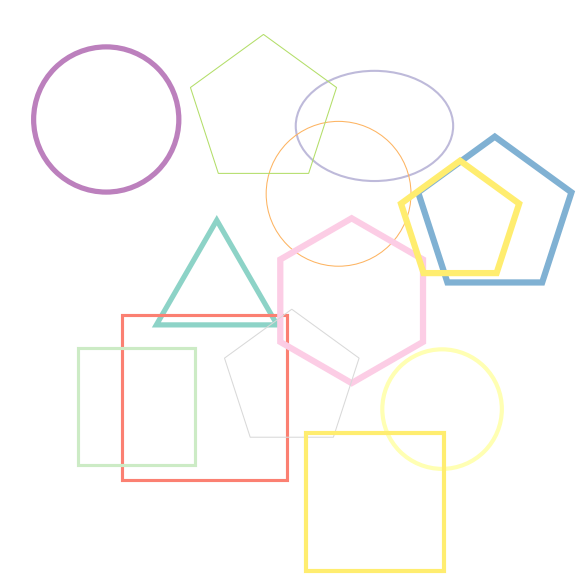[{"shape": "triangle", "thickness": 2.5, "radius": 0.6, "center": [0.375, 0.497]}, {"shape": "circle", "thickness": 2, "radius": 0.52, "center": [0.766, 0.291]}, {"shape": "oval", "thickness": 1, "radius": 0.68, "center": [0.648, 0.781]}, {"shape": "square", "thickness": 1.5, "radius": 0.72, "center": [0.354, 0.311]}, {"shape": "pentagon", "thickness": 3, "radius": 0.7, "center": [0.857, 0.623]}, {"shape": "circle", "thickness": 0.5, "radius": 0.63, "center": [0.586, 0.664]}, {"shape": "pentagon", "thickness": 0.5, "radius": 0.67, "center": [0.456, 0.807]}, {"shape": "hexagon", "thickness": 3, "radius": 0.71, "center": [0.609, 0.478]}, {"shape": "pentagon", "thickness": 0.5, "radius": 0.61, "center": [0.505, 0.341]}, {"shape": "circle", "thickness": 2.5, "radius": 0.63, "center": [0.184, 0.792]}, {"shape": "square", "thickness": 1.5, "radius": 0.51, "center": [0.237, 0.295]}, {"shape": "pentagon", "thickness": 3, "radius": 0.54, "center": [0.797, 0.613]}, {"shape": "square", "thickness": 2, "radius": 0.59, "center": [0.649, 0.13]}]